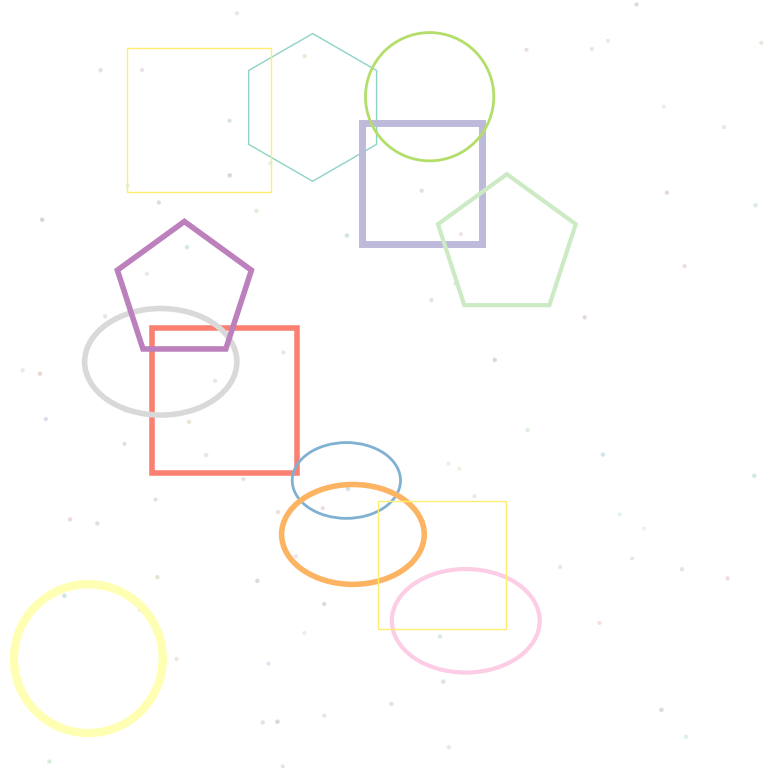[{"shape": "hexagon", "thickness": 0.5, "radius": 0.48, "center": [0.406, 0.861]}, {"shape": "circle", "thickness": 3, "radius": 0.48, "center": [0.115, 0.145]}, {"shape": "square", "thickness": 2.5, "radius": 0.39, "center": [0.548, 0.762]}, {"shape": "square", "thickness": 2, "radius": 0.47, "center": [0.291, 0.48]}, {"shape": "oval", "thickness": 1, "radius": 0.35, "center": [0.45, 0.376]}, {"shape": "oval", "thickness": 2, "radius": 0.46, "center": [0.458, 0.306]}, {"shape": "circle", "thickness": 1, "radius": 0.42, "center": [0.558, 0.874]}, {"shape": "oval", "thickness": 1.5, "radius": 0.48, "center": [0.605, 0.194]}, {"shape": "oval", "thickness": 2, "radius": 0.49, "center": [0.209, 0.53]}, {"shape": "pentagon", "thickness": 2, "radius": 0.46, "center": [0.239, 0.621]}, {"shape": "pentagon", "thickness": 1.5, "radius": 0.47, "center": [0.658, 0.68]}, {"shape": "square", "thickness": 0.5, "radius": 0.46, "center": [0.259, 0.844]}, {"shape": "square", "thickness": 0.5, "radius": 0.42, "center": [0.574, 0.266]}]